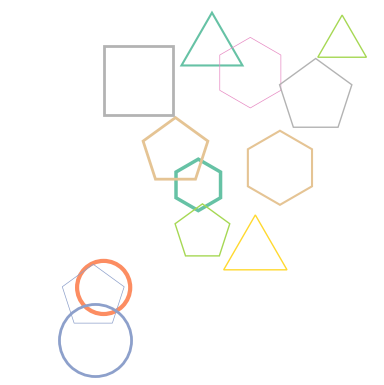[{"shape": "hexagon", "thickness": 2.5, "radius": 0.33, "center": [0.515, 0.52]}, {"shape": "triangle", "thickness": 1.5, "radius": 0.46, "center": [0.551, 0.876]}, {"shape": "circle", "thickness": 3, "radius": 0.34, "center": [0.269, 0.253]}, {"shape": "pentagon", "thickness": 0.5, "radius": 0.42, "center": [0.242, 0.229]}, {"shape": "circle", "thickness": 2, "radius": 0.47, "center": [0.248, 0.116]}, {"shape": "hexagon", "thickness": 0.5, "radius": 0.46, "center": [0.65, 0.811]}, {"shape": "pentagon", "thickness": 1, "radius": 0.37, "center": [0.526, 0.396]}, {"shape": "triangle", "thickness": 1, "radius": 0.36, "center": [0.889, 0.888]}, {"shape": "triangle", "thickness": 1, "radius": 0.47, "center": [0.663, 0.347]}, {"shape": "pentagon", "thickness": 2, "radius": 0.44, "center": [0.456, 0.606]}, {"shape": "hexagon", "thickness": 1.5, "radius": 0.48, "center": [0.727, 0.564]}, {"shape": "square", "thickness": 2, "radius": 0.45, "center": [0.36, 0.792]}, {"shape": "pentagon", "thickness": 1, "radius": 0.49, "center": [0.82, 0.749]}]